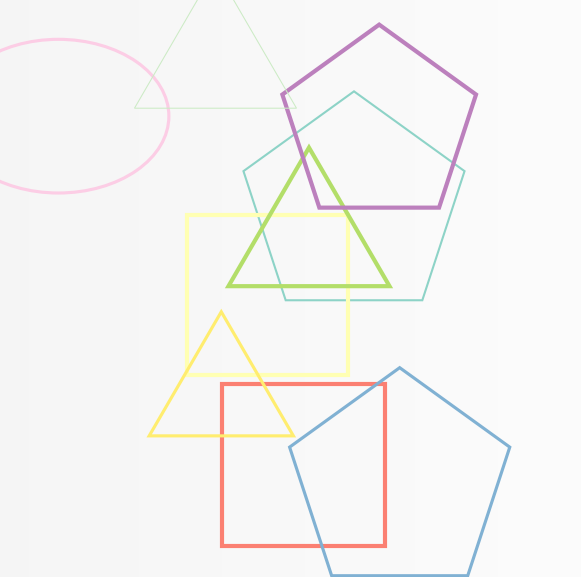[{"shape": "pentagon", "thickness": 1, "radius": 1.0, "center": [0.609, 0.641]}, {"shape": "square", "thickness": 2, "radius": 0.69, "center": [0.46, 0.488]}, {"shape": "square", "thickness": 2, "radius": 0.7, "center": [0.522, 0.193]}, {"shape": "pentagon", "thickness": 1.5, "radius": 1.0, "center": [0.688, 0.163]}, {"shape": "triangle", "thickness": 2, "radius": 0.8, "center": [0.532, 0.584]}, {"shape": "oval", "thickness": 1.5, "radius": 0.95, "center": [0.1, 0.798]}, {"shape": "pentagon", "thickness": 2, "radius": 0.88, "center": [0.652, 0.781]}, {"shape": "triangle", "thickness": 0.5, "radius": 0.8, "center": [0.371, 0.892]}, {"shape": "triangle", "thickness": 1.5, "radius": 0.72, "center": [0.381, 0.316]}]